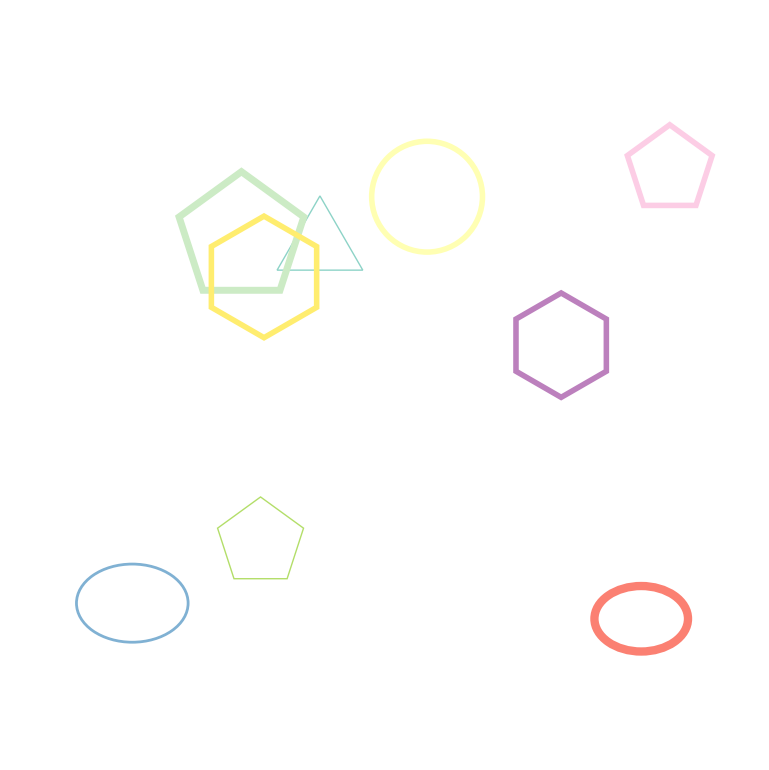[{"shape": "triangle", "thickness": 0.5, "radius": 0.32, "center": [0.416, 0.681]}, {"shape": "circle", "thickness": 2, "radius": 0.36, "center": [0.555, 0.745]}, {"shape": "oval", "thickness": 3, "radius": 0.3, "center": [0.833, 0.196]}, {"shape": "oval", "thickness": 1, "radius": 0.36, "center": [0.172, 0.217]}, {"shape": "pentagon", "thickness": 0.5, "radius": 0.29, "center": [0.338, 0.296]}, {"shape": "pentagon", "thickness": 2, "radius": 0.29, "center": [0.87, 0.78]}, {"shape": "hexagon", "thickness": 2, "radius": 0.34, "center": [0.729, 0.552]}, {"shape": "pentagon", "thickness": 2.5, "radius": 0.43, "center": [0.314, 0.692]}, {"shape": "hexagon", "thickness": 2, "radius": 0.39, "center": [0.343, 0.64]}]